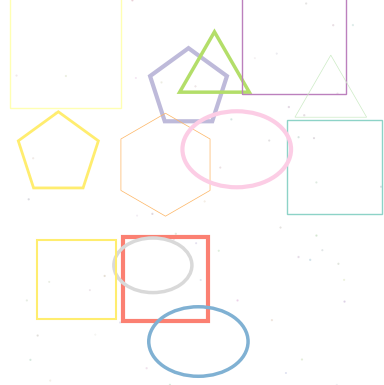[{"shape": "square", "thickness": 1, "radius": 0.61, "center": [0.869, 0.566]}, {"shape": "square", "thickness": 1, "radius": 0.72, "center": [0.17, 0.864]}, {"shape": "pentagon", "thickness": 3, "radius": 0.52, "center": [0.49, 0.77]}, {"shape": "square", "thickness": 3, "radius": 0.55, "center": [0.431, 0.275]}, {"shape": "oval", "thickness": 2.5, "radius": 0.64, "center": [0.515, 0.113]}, {"shape": "hexagon", "thickness": 0.5, "radius": 0.67, "center": [0.43, 0.572]}, {"shape": "triangle", "thickness": 2.5, "radius": 0.52, "center": [0.557, 0.813]}, {"shape": "oval", "thickness": 3, "radius": 0.71, "center": [0.615, 0.612]}, {"shape": "oval", "thickness": 2.5, "radius": 0.51, "center": [0.397, 0.311]}, {"shape": "square", "thickness": 1, "radius": 0.68, "center": [0.764, 0.893]}, {"shape": "triangle", "thickness": 0.5, "radius": 0.54, "center": [0.859, 0.749]}, {"shape": "pentagon", "thickness": 2, "radius": 0.55, "center": [0.152, 0.6]}, {"shape": "square", "thickness": 1.5, "radius": 0.51, "center": [0.199, 0.274]}]